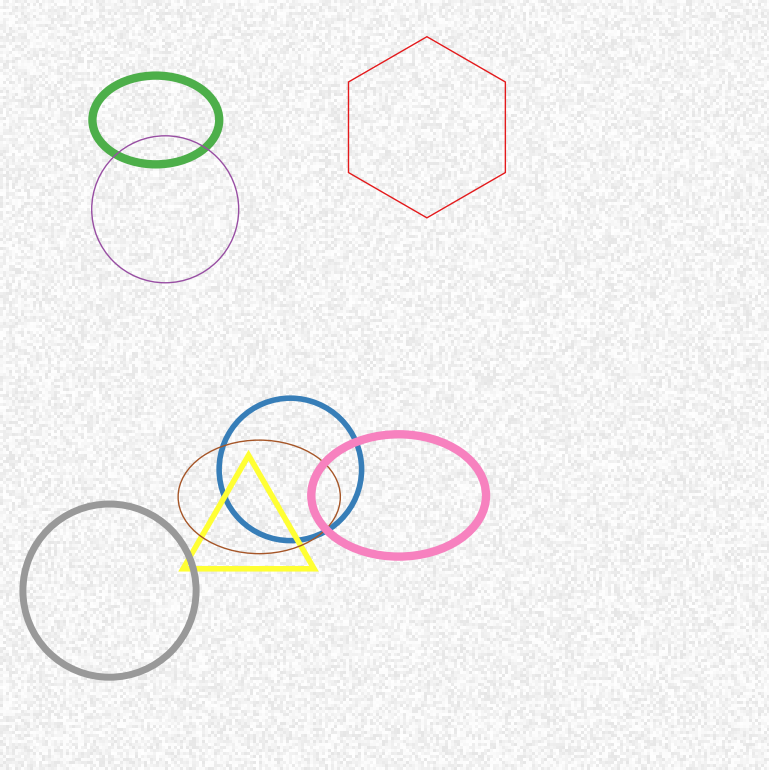[{"shape": "hexagon", "thickness": 0.5, "radius": 0.59, "center": [0.554, 0.835]}, {"shape": "circle", "thickness": 2, "radius": 0.46, "center": [0.377, 0.39]}, {"shape": "oval", "thickness": 3, "radius": 0.41, "center": [0.202, 0.844]}, {"shape": "circle", "thickness": 0.5, "radius": 0.48, "center": [0.215, 0.728]}, {"shape": "triangle", "thickness": 2, "radius": 0.49, "center": [0.323, 0.31]}, {"shape": "oval", "thickness": 0.5, "radius": 0.53, "center": [0.337, 0.355]}, {"shape": "oval", "thickness": 3, "radius": 0.57, "center": [0.518, 0.357]}, {"shape": "circle", "thickness": 2.5, "radius": 0.56, "center": [0.142, 0.233]}]